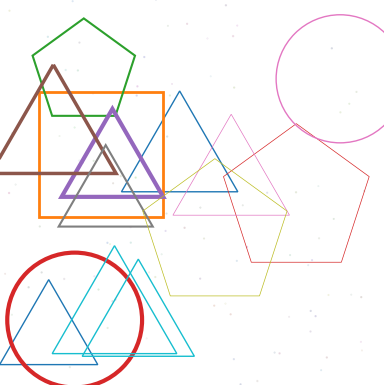[{"shape": "triangle", "thickness": 1, "radius": 0.74, "center": [0.127, 0.127]}, {"shape": "triangle", "thickness": 1, "radius": 0.87, "center": [0.467, 0.589]}, {"shape": "square", "thickness": 2, "radius": 0.81, "center": [0.263, 0.599]}, {"shape": "pentagon", "thickness": 1.5, "radius": 0.7, "center": [0.218, 0.812]}, {"shape": "circle", "thickness": 3, "radius": 0.88, "center": [0.194, 0.169]}, {"shape": "pentagon", "thickness": 0.5, "radius": 0.99, "center": [0.77, 0.48]}, {"shape": "triangle", "thickness": 3, "radius": 0.76, "center": [0.292, 0.565]}, {"shape": "triangle", "thickness": 2.5, "radius": 0.94, "center": [0.139, 0.644]}, {"shape": "circle", "thickness": 1, "radius": 0.83, "center": [0.884, 0.795]}, {"shape": "triangle", "thickness": 0.5, "radius": 0.87, "center": [0.601, 0.528]}, {"shape": "triangle", "thickness": 1.5, "radius": 0.71, "center": [0.275, 0.482]}, {"shape": "pentagon", "thickness": 0.5, "radius": 0.99, "center": [0.558, 0.391]}, {"shape": "triangle", "thickness": 1, "radius": 0.84, "center": [0.359, 0.159]}, {"shape": "triangle", "thickness": 1, "radius": 0.93, "center": [0.297, 0.175]}]